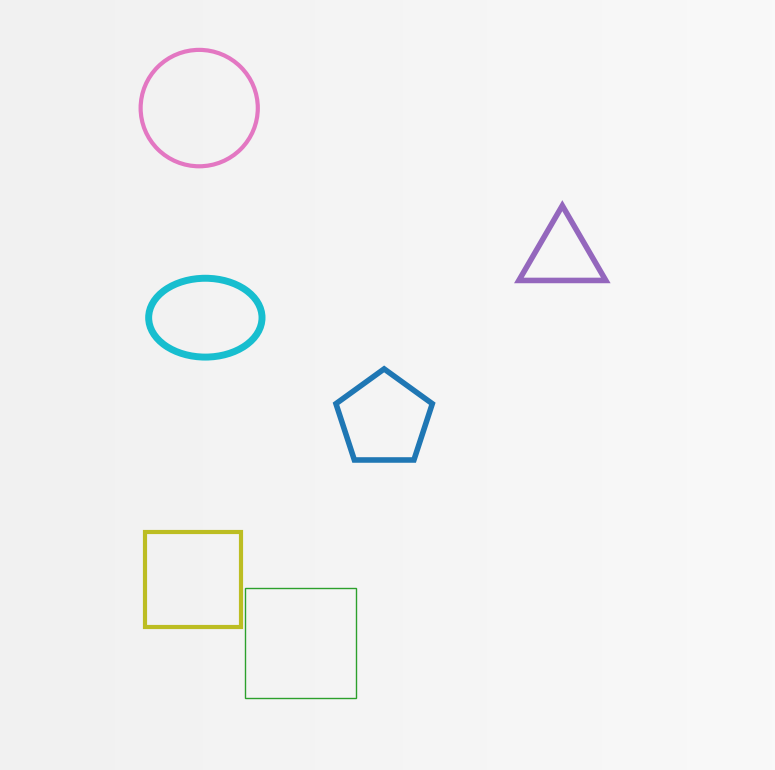[{"shape": "pentagon", "thickness": 2, "radius": 0.33, "center": [0.496, 0.456]}, {"shape": "square", "thickness": 0.5, "radius": 0.36, "center": [0.388, 0.165]}, {"shape": "triangle", "thickness": 2, "radius": 0.32, "center": [0.726, 0.668]}, {"shape": "circle", "thickness": 1.5, "radius": 0.38, "center": [0.257, 0.86]}, {"shape": "square", "thickness": 1.5, "radius": 0.31, "center": [0.249, 0.248]}, {"shape": "oval", "thickness": 2.5, "radius": 0.37, "center": [0.265, 0.587]}]